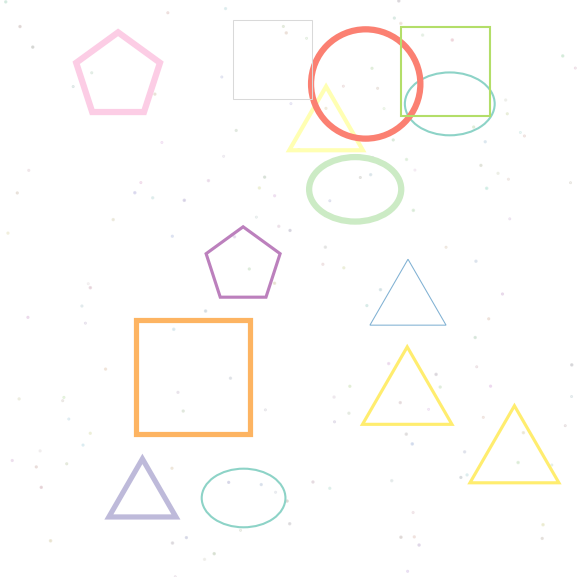[{"shape": "oval", "thickness": 1, "radius": 0.36, "center": [0.422, 0.137]}, {"shape": "oval", "thickness": 1, "radius": 0.39, "center": [0.779, 0.819]}, {"shape": "triangle", "thickness": 2, "radius": 0.37, "center": [0.565, 0.776]}, {"shape": "triangle", "thickness": 2.5, "radius": 0.34, "center": [0.247, 0.137]}, {"shape": "circle", "thickness": 3, "radius": 0.47, "center": [0.633, 0.854]}, {"shape": "triangle", "thickness": 0.5, "radius": 0.38, "center": [0.706, 0.474]}, {"shape": "square", "thickness": 2.5, "radius": 0.49, "center": [0.334, 0.347]}, {"shape": "square", "thickness": 1, "radius": 0.38, "center": [0.772, 0.875]}, {"shape": "pentagon", "thickness": 3, "radius": 0.38, "center": [0.204, 0.867]}, {"shape": "square", "thickness": 0.5, "radius": 0.34, "center": [0.472, 0.896]}, {"shape": "pentagon", "thickness": 1.5, "radius": 0.34, "center": [0.421, 0.539]}, {"shape": "oval", "thickness": 3, "radius": 0.4, "center": [0.615, 0.671]}, {"shape": "triangle", "thickness": 1.5, "radius": 0.44, "center": [0.891, 0.208]}, {"shape": "triangle", "thickness": 1.5, "radius": 0.45, "center": [0.705, 0.309]}]